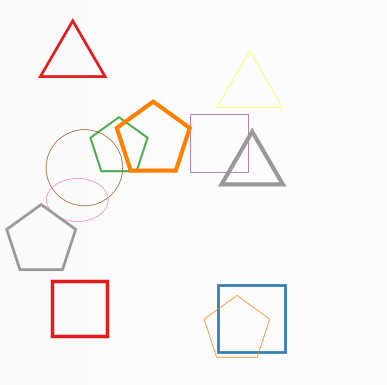[{"shape": "triangle", "thickness": 2, "radius": 0.48, "center": [0.188, 0.849]}, {"shape": "square", "thickness": 2.5, "radius": 0.36, "center": [0.204, 0.199]}, {"shape": "square", "thickness": 2, "radius": 0.43, "center": [0.649, 0.173]}, {"shape": "pentagon", "thickness": 1.5, "radius": 0.39, "center": [0.307, 0.618]}, {"shape": "square", "thickness": 0.5, "radius": 0.38, "center": [0.565, 0.629]}, {"shape": "pentagon", "thickness": 3, "radius": 0.5, "center": [0.395, 0.637]}, {"shape": "pentagon", "thickness": 0.5, "radius": 0.44, "center": [0.611, 0.144]}, {"shape": "triangle", "thickness": 0.5, "radius": 0.49, "center": [0.644, 0.77]}, {"shape": "circle", "thickness": 0.5, "radius": 0.49, "center": [0.218, 0.564]}, {"shape": "oval", "thickness": 0.5, "radius": 0.4, "center": [0.199, 0.481]}, {"shape": "pentagon", "thickness": 2, "radius": 0.47, "center": [0.106, 0.375]}, {"shape": "triangle", "thickness": 3, "radius": 0.46, "center": [0.651, 0.567]}]